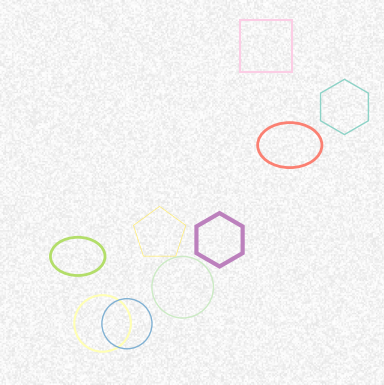[{"shape": "hexagon", "thickness": 1, "radius": 0.36, "center": [0.895, 0.722]}, {"shape": "circle", "thickness": 1.5, "radius": 0.37, "center": [0.266, 0.16]}, {"shape": "oval", "thickness": 2, "radius": 0.42, "center": [0.753, 0.623]}, {"shape": "circle", "thickness": 1, "radius": 0.33, "center": [0.33, 0.159]}, {"shape": "oval", "thickness": 2, "radius": 0.35, "center": [0.202, 0.334]}, {"shape": "square", "thickness": 1.5, "radius": 0.34, "center": [0.692, 0.881]}, {"shape": "hexagon", "thickness": 3, "radius": 0.35, "center": [0.57, 0.377]}, {"shape": "circle", "thickness": 1, "radius": 0.4, "center": [0.475, 0.254]}, {"shape": "pentagon", "thickness": 0.5, "radius": 0.36, "center": [0.415, 0.392]}]